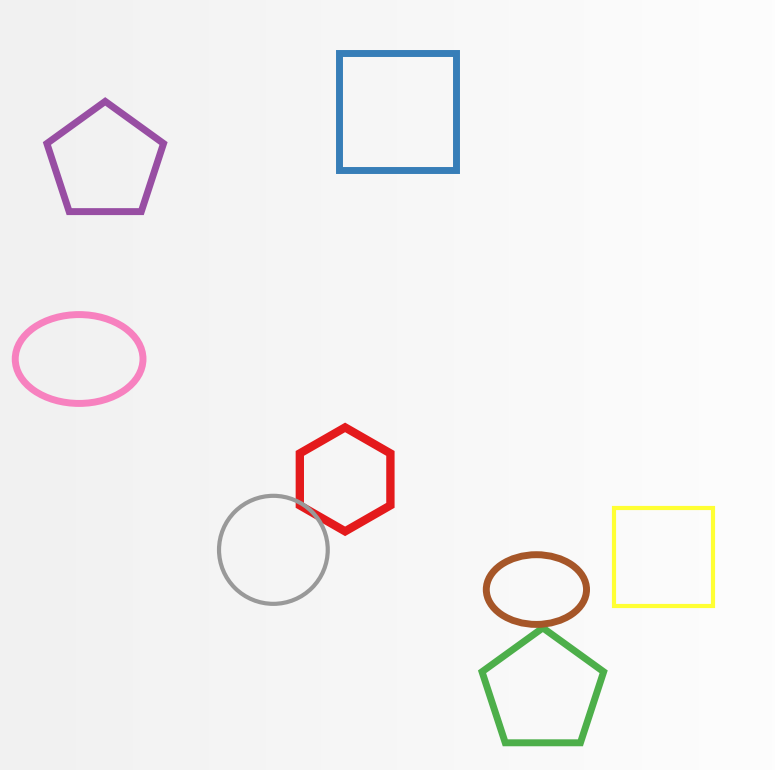[{"shape": "hexagon", "thickness": 3, "radius": 0.34, "center": [0.445, 0.377]}, {"shape": "square", "thickness": 2.5, "radius": 0.38, "center": [0.513, 0.856]}, {"shape": "pentagon", "thickness": 2.5, "radius": 0.41, "center": [0.7, 0.102]}, {"shape": "pentagon", "thickness": 2.5, "radius": 0.4, "center": [0.136, 0.789]}, {"shape": "square", "thickness": 1.5, "radius": 0.32, "center": [0.856, 0.277]}, {"shape": "oval", "thickness": 2.5, "radius": 0.32, "center": [0.692, 0.234]}, {"shape": "oval", "thickness": 2.5, "radius": 0.41, "center": [0.102, 0.534]}, {"shape": "circle", "thickness": 1.5, "radius": 0.35, "center": [0.353, 0.286]}]